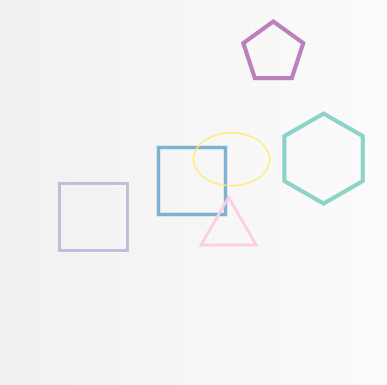[{"shape": "hexagon", "thickness": 3, "radius": 0.58, "center": [0.835, 0.588]}, {"shape": "square", "thickness": 2, "radius": 0.44, "center": [0.239, 0.437]}, {"shape": "square", "thickness": 2.5, "radius": 0.43, "center": [0.495, 0.531]}, {"shape": "triangle", "thickness": 2, "radius": 0.41, "center": [0.59, 0.405]}, {"shape": "pentagon", "thickness": 3, "radius": 0.41, "center": [0.705, 0.863]}, {"shape": "oval", "thickness": 1, "radius": 0.49, "center": [0.597, 0.586]}]